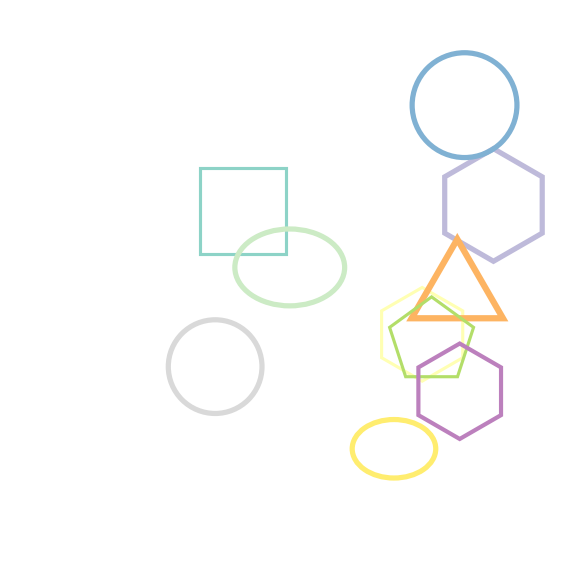[{"shape": "square", "thickness": 1.5, "radius": 0.37, "center": [0.42, 0.634]}, {"shape": "hexagon", "thickness": 1.5, "radius": 0.41, "center": [0.731, 0.42]}, {"shape": "hexagon", "thickness": 2.5, "radius": 0.49, "center": [0.854, 0.644]}, {"shape": "circle", "thickness": 2.5, "radius": 0.45, "center": [0.804, 0.817]}, {"shape": "triangle", "thickness": 3, "radius": 0.46, "center": [0.792, 0.494]}, {"shape": "pentagon", "thickness": 1.5, "radius": 0.38, "center": [0.747, 0.409]}, {"shape": "circle", "thickness": 2.5, "radius": 0.41, "center": [0.373, 0.364]}, {"shape": "hexagon", "thickness": 2, "radius": 0.41, "center": [0.796, 0.322]}, {"shape": "oval", "thickness": 2.5, "radius": 0.48, "center": [0.502, 0.536]}, {"shape": "oval", "thickness": 2.5, "radius": 0.36, "center": [0.682, 0.222]}]